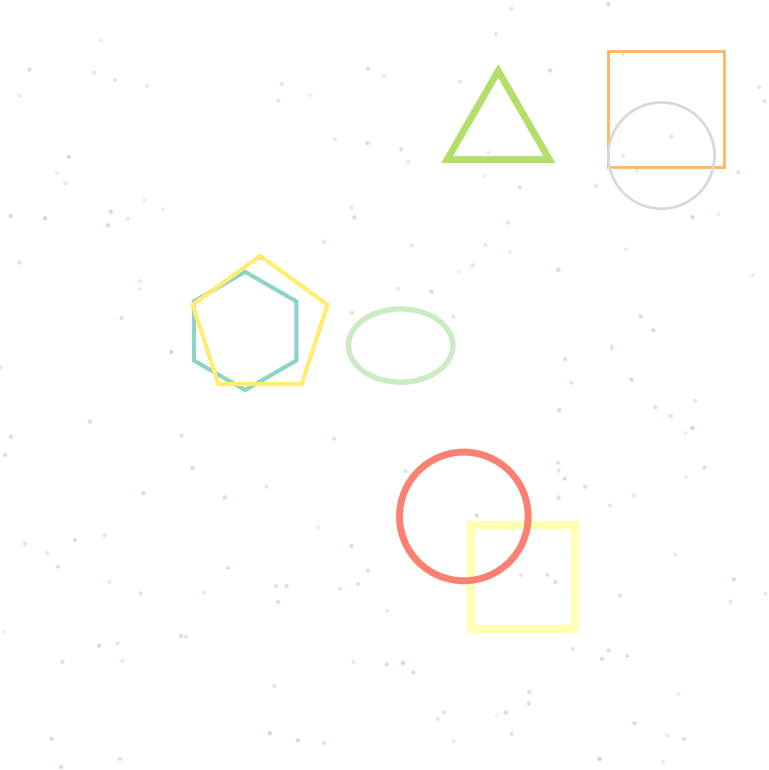[{"shape": "hexagon", "thickness": 1.5, "radius": 0.38, "center": [0.318, 0.57]}, {"shape": "square", "thickness": 3, "radius": 0.34, "center": [0.68, 0.251]}, {"shape": "circle", "thickness": 2.5, "radius": 0.42, "center": [0.602, 0.329]}, {"shape": "square", "thickness": 1, "radius": 0.37, "center": [0.865, 0.858]}, {"shape": "triangle", "thickness": 2.5, "radius": 0.38, "center": [0.647, 0.831]}, {"shape": "circle", "thickness": 1, "radius": 0.34, "center": [0.859, 0.798]}, {"shape": "oval", "thickness": 2, "radius": 0.34, "center": [0.52, 0.551]}, {"shape": "pentagon", "thickness": 1.5, "radius": 0.46, "center": [0.338, 0.576]}]